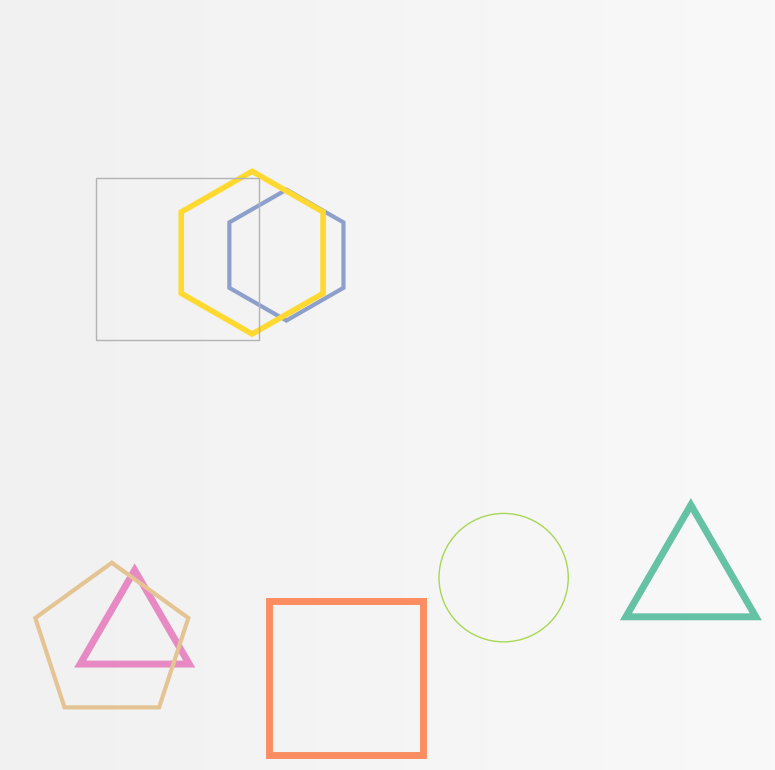[{"shape": "triangle", "thickness": 2.5, "radius": 0.48, "center": [0.891, 0.247]}, {"shape": "square", "thickness": 2.5, "radius": 0.5, "center": [0.447, 0.119]}, {"shape": "hexagon", "thickness": 1.5, "radius": 0.43, "center": [0.37, 0.669]}, {"shape": "triangle", "thickness": 2.5, "radius": 0.41, "center": [0.174, 0.178]}, {"shape": "circle", "thickness": 0.5, "radius": 0.42, "center": [0.65, 0.25]}, {"shape": "hexagon", "thickness": 2, "radius": 0.53, "center": [0.325, 0.672]}, {"shape": "pentagon", "thickness": 1.5, "radius": 0.52, "center": [0.144, 0.165]}, {"shape": "square", "thickness": 0.5, "radius": 0.52, "center": [0.229, 0.664]}]